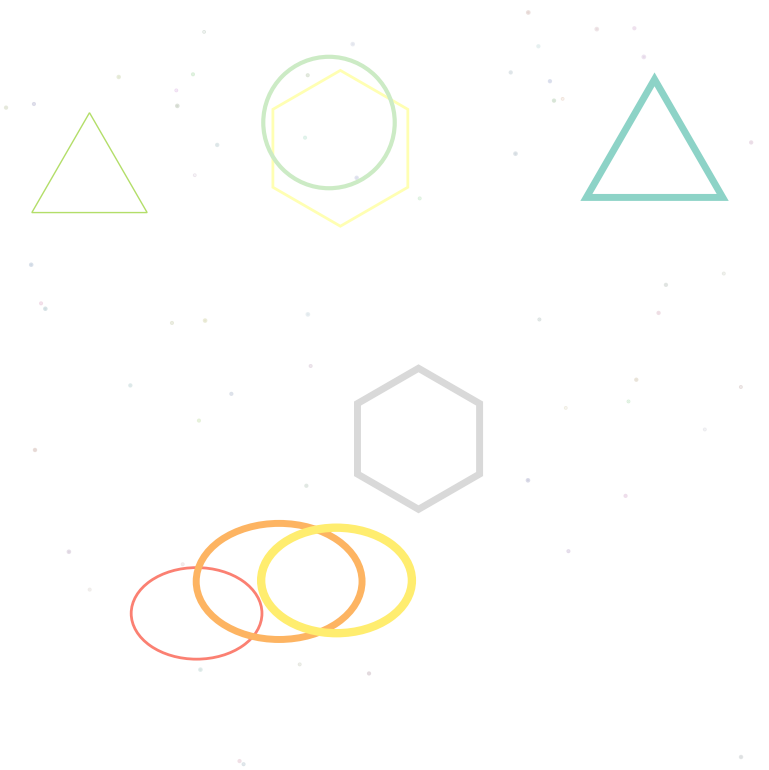[{"shape": "triangle", "thickness": 2.5, "radius": 0.51, "center": [0.85, 0.795]}, {"shape": "hexagon", "thickness": 1, "radius": 0.51, "center": [0.442, 0.807]}, {"shape": "oval", "thickness": 1, "radius": 0.42, "center": [0.255, 0.203]}, {"shape": "oval", "thickness": 2.5, "radius": 0.54, "center": [0.363, 0.245]}, {"shape": "triangle", "thickness": 0.5, "radius": 0.43, "center": [0.116, 0.767]}, {"shape": "hexagon", "thickness": 2.5, "radius": 0.46, "center": [0.544, 0.43]}, {"shape": "circle", "thickness": 1.5, "radius": 0.43, "center": [0.427, 0.841]}, {"shape": "oval", "thickness": 3, "radius": 0.49, "center": [0.437, 0.246]}]